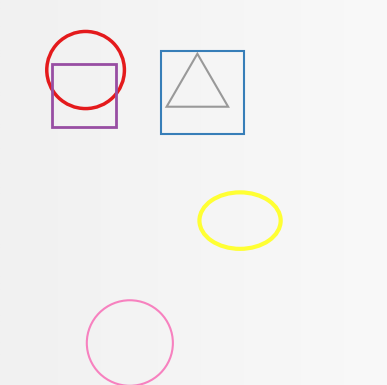[{"shape": "circle", "thickness": 2.5, "radius": 0.5, "center": [0.221, 0.818]}, {"shape": "square", "thickness": 1.5, "radius": 0.53, "center": [0.523, 0.76]}, {"shape": "square", "thickness": 2, "radius": 0.41, "center": [0.216, 0.752]}, {"shape": "oval", "thickness": 3, "radius": 0.52, "center": [0.62, 0.427]}, {"shape": "circle", "thickness": 1.5, "radius": 0.56, "center": [0.335, 0.109]}, {"shape": "triangle", "thickness": 1.5, "radius": 0.46, "center": [0.509, 0.769]}]